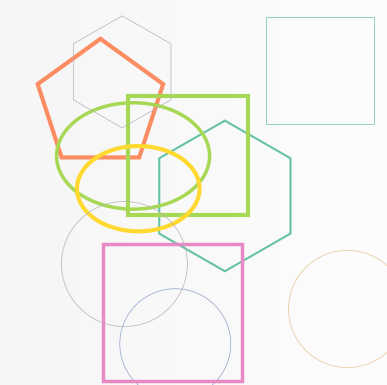[{"shape": "hexagon", "thickness": 1.5, "radius": 0.98, "center": [0.58, 0.491]}, {"shape": "square", "thickness": 0.5, "radius": 0.7, "center": [0.825, 0.818]}, {"shape": "pentagon", "thickness": 3, "radius": 0.85, "center": [0.259, 0.729]}, {"shape": "circle", "thickness": 0.5, "radius": 0.72, "center": [0.452, 0.107]}, {"shape": "square", "thickness": 2.5, "radius": 0.9, "center": [0.446, 0.188]}, {"shape": "oval", "thickness": 2.5, "radius": 0.99, "center": [0.343, 0.595]}, {"shape": "square", "thickness": 3, "radius": 0.77, "center": [0.485, 0.595]}, {"shape": "oval", "thickness": 3, "radius": 0.79, "center": [0.357, 0.51]}, {"shape": "circle", "thickness": 0.5, "radius": 0.76, "center": [0.897, 0.198]}, {"shape": "circle", "thickness": 0.5, "radius": 0.81, "center": [0.321, 0.314]}, {"shape": "hexagon", "thickness": 0.5, "radius": 0.73, "center": [0.315, 0.813]}]